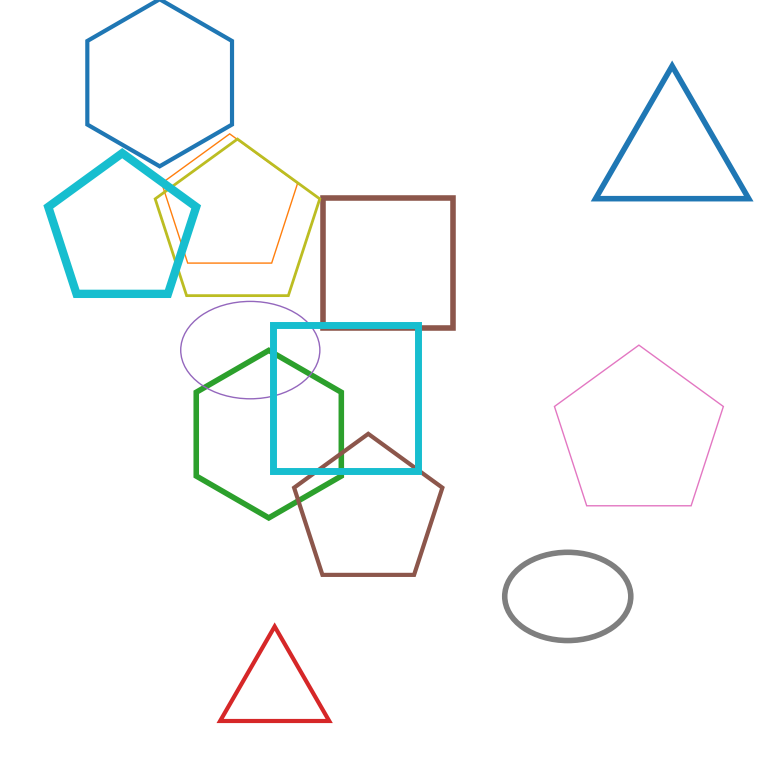[{"shape": "hexagon", "thickness": 1.5, "radius": 0.54, "center": [0.207, 0.893]}, {"shape": "triangle", "thickness": 2, "radius": 0.57, "center": [0.873, 0.799]}, {"shape": "pentagon", "thickness": 0.5, "radius": 0.46, "center": [0.298, 0.733]}, {"shape": "hexagon", "thickness": 2, "radius": 0.54, "center": [0.349, 0.436]}, {"shape": "triangle", "thickness": 1.5, "radius": 0.41, "center": [0.357, 0.105]}, {"shape": "oval", "thickness": 0.5, "radius": 0.45, "center": [0.325, 0.545]}, {"shape": "pentagon", "thickness": 1.5, "radius": 0.51, "center": [0.478, 0.335]}, {"shape": "square", "thickness": 2, "radius": 0.42, "center": [0.504, 0.658]}, {"shape": "pentagon", "thickness": 0.5, "radius": 0.58, "center": [0.83, 0.436]}, {"shape": "oval", "thickness": 2, "radius": 0.41, "center": [0.737, 0.225]}, {"shape": "pentagon", "thickness": 1, "radius": 0.56, "center": [0.308, 0.707]}, {"shape": "pentagon", "thickness": 3, "radius": 0.5, "center": [0.159, 0.7]}, {"shape": "square", "thickness": 2.5, "radius": 0.47, "center": [0.449, 0.483]}]